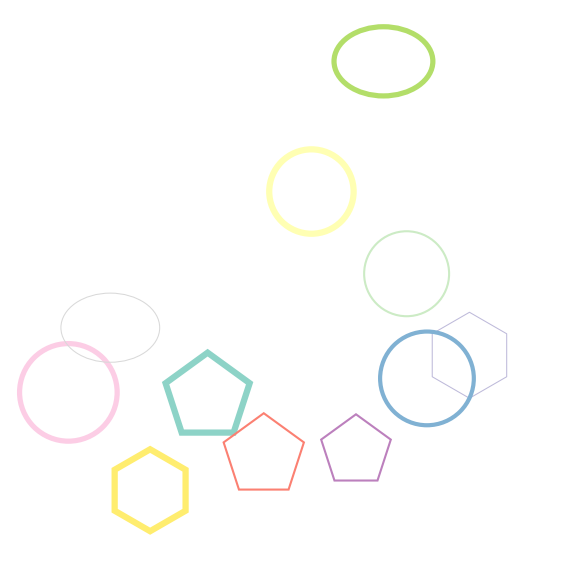[{"shape": "pentagon", "thickness": 3, "radius": 0.38, "center": [0.36, 0.312]}, {"shape": "circle", "thickness": 3, "radius": 0.37, "center": [0.539, 0.667]}, {"shape": "hexagon", "thickness": 0.5, "radius": 0.37, "center": [0.813, 0.384]}, {"shape": "pentagon", "thickness": 1, "radius": 0.37, "center": [0.457, 0.211]}, {"shape": "circle", "thickness": 2, "radius": 0.41, "center": [0.739, 0.344]}, {"shape": "oval", "thickness": 2.5, "radius": 0.43, "center": [0.664, 0.893]}, {"shape": "circle", "thickness": 2.5, "radius": 0.42, "center": [0.118, 0.32]}, {"shape": "oval", "thickness": 0.5, "radius": 0.43, "center": [0.191, 0.432]}, {"shape": "pentagon", "thickness": 1, "radius": 0.32, "center": [0.616, 0.218]}, {"shape": "circle", "thickness": 1, "radius": 0.37, "center": [0.704, 0.525]}, {"shape": "hexagon", "thickness": 3, "radius": 0.35, "center": [0.26, 0.15]}]